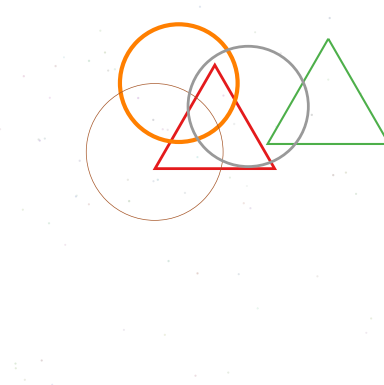[{"shape": "triangle", "thickness": 2, "radius": 0.9, "center": [0.558, 0.652]}, {"shape": "triangle", "thickness": 1.5, "radius": 0.91, "center": [0.853, 0.717]}, {"shape": "circle", "thickness": 3, "radius": 0.76, "center": [0.464, 0.784]}, {"shape": "circle", "thickness": 0.5, "radius": 0.89, "center": [0.402, 0.605]}, {"shape": "circle", "thickness": 2, "radius": 0.78, "center": [0.645, 0.724]}]